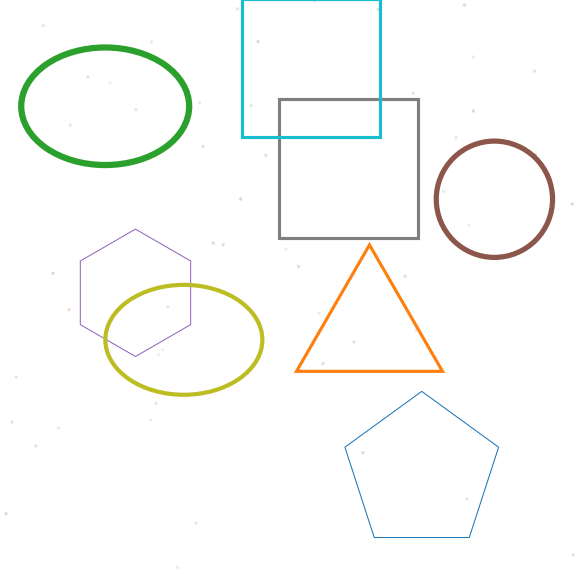[{"shape": "pentagon", "thickness": 0.5, "radius": 0.7, "center": [0.73, 0.182]}, {"shape": "triangle", "thickness": 1.5, "radius": 0.73, "center": [0.64, 0.429]}, {"shape": "oval", "thickness": 3, "radius": 0.73, "center": [0.182, 0.815]}, {"shape": "hexagon", "thickness": 0.5, "radius": 0.55, "center": [0.235, 0.492]}, {"shape": "circle", "thickness": 2.5, "radius": 0.5, "center": [0.856, 0.654]}, {"shape": "square", "thickness": 1.5, "radius": 0.6, "center": [0.603, 0.707]}, {"shape": "oval", "thickness": 2, "radius": 0.68, "center": [0.318, 0.411]}, {"shape": "square", "thickness": 1.5, "radius": 0.6, "center": [0.538, 0.881]}]